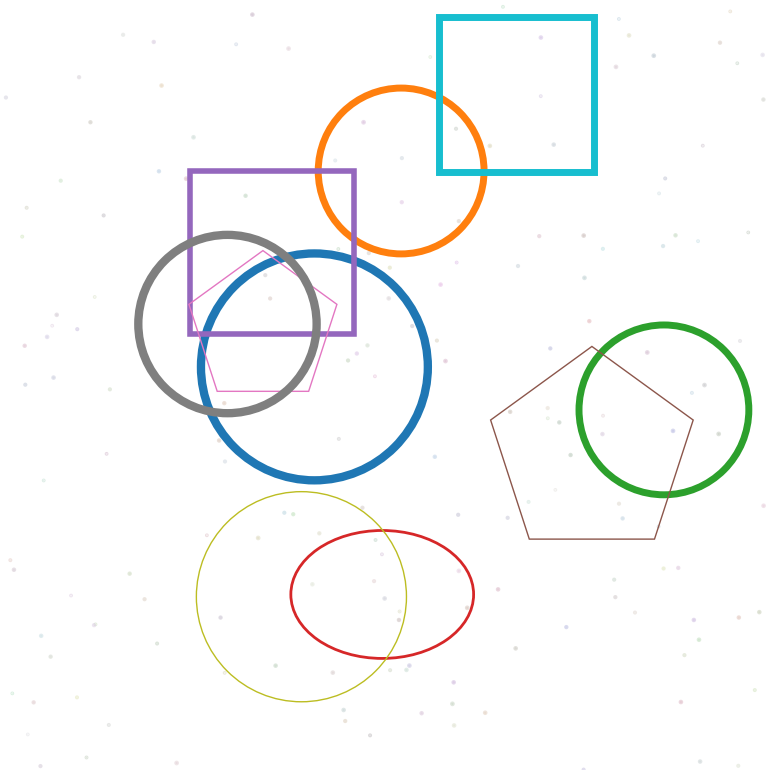[{"shape": "circle", "thickness": 3, "radius": 0.74, "center": [0.408, 0.524]}, {"shape": "circle", "thickness": 2.5, "radius": 0.54, "center": [0.521, 0.778]}, {"shape": "circle", "thickness": 2.5, "radius": 0.55, "center": [0.862, 0.468]}, {"shape": "oval", "thickness": 1, "radius": 0.59, "center": [0.496, 0.228]}, {"shape": "square", "thickness": 2, "radius": 0.53, "center": [0.353, 0.672]}, {"shape": "pentagon", "thickness": 0.5, "radius": 0.69, "center": [0.769, 0.412]}, {"shape": "pentagon", "thickness": 0.5, "radius": 0.51, "center": [0.341, 0.574]}, {"shape": "circle", "thickness": 3, "radius": 0.58, "center": [0.295, 0.579]}, {"shape": "circle", "thickness": 0.5, "radius": 0.68, "center": [0.391, 0.225]}, {"shape": "square", "thickness": 2.5, "radius": 0.5, "center": [0.671, 0.877]}]